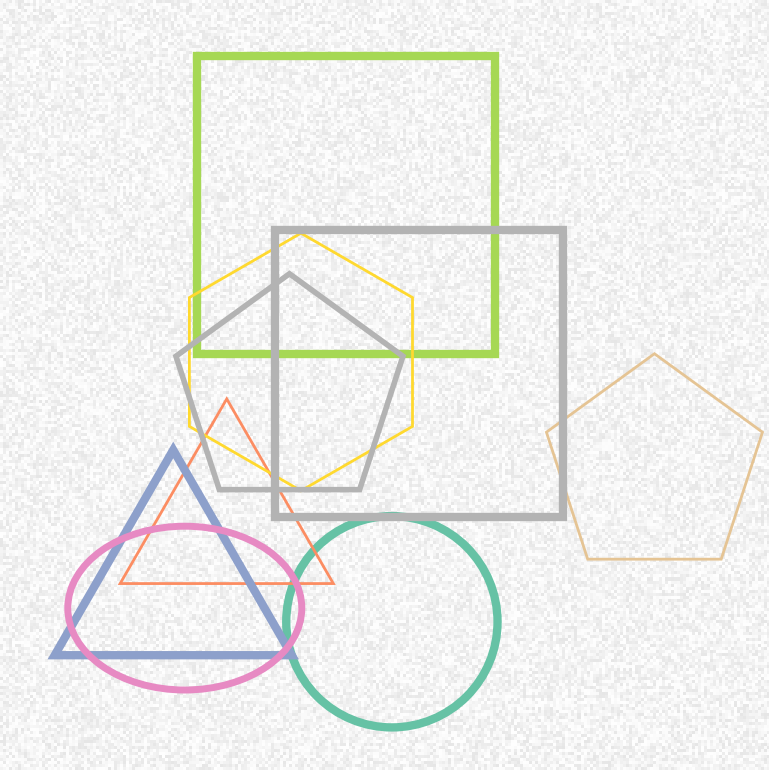[{"shape": "circle", "thickness": 3, "radius": 0.69, "center": [0.509, 0.193]}, {"shape": "triangle", "thickness": 1, "radius": 0.8, "center": [0.294, 0.322]}, {"shape": "triangle", "thickness": 3, "radius": 0.89, "center": [0.225, 0.238]}, {"shape": "oval", "thickness": 2.5, "radius": 0.76, "center": [0.24, 0.21]}, {"shape": "square", "thickness": 3, "radius": 0.97, "center": [0.45, 0.734]}, {"shape": "hexagon", "thickness": 1, "radius": 0.84, "center": [0.391, 0.53]}, {"shape": "pentagon", "thickness": 1, "radius": 0.74, "center": [0.85, 0.393]}, {"shape": "square", "thickness": 3, "radius": 0.93, "center": [0.544, 0.515]}, {"shape": "pentagon", "thickness": 2, "radius": 0.77, "center": [0.376, 0.489]}]